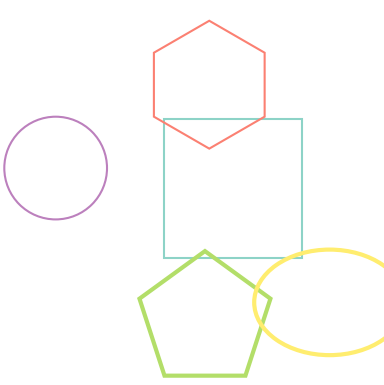[{"shape": "square", "thickness": 1.5, "radius": 0.9, "center": [0.606, 0.511]}, {"shape": "hexagon", "thickness": 1.5, "radius": 0.83, "center": [0.544, 0.78]}, {"shape": "pentagon", "thickness": 3, "radius": 0.89, "center": [0.532, 0.169]}, {"shape": "circle", "thickness": 1.5, "radius": 0.67, "center": [0.145, 0.563]}, {"shape": "oval", "thickness": 3, "radius": 0.98, "center": [0.856, 0.215]}]